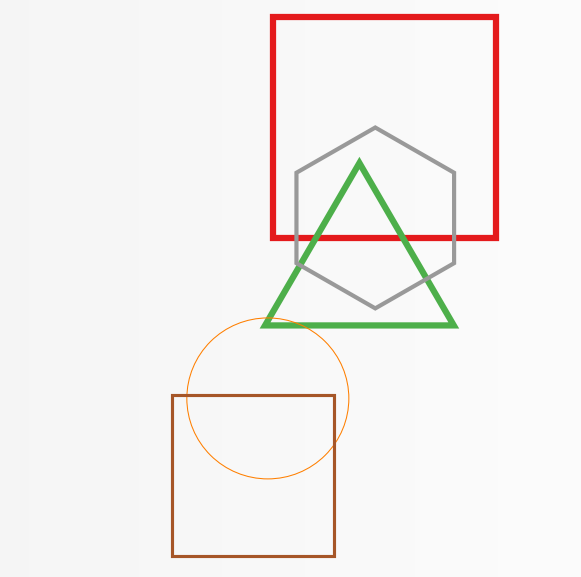[{"shape": "square", "thickness": 3, "radius": 0.96, "center": [0.662, 0.778]}, {"shape": "triangle", "thickness": 3, "radius": 0.94, "center": [0.618, 0.529]}, {"shape": "circle", "thickness": 0.5, "radius": 0.7, "center": [0.461, 0.309]}, {"shape": "square", "thickness": 1.5, "radius": 0.7, "center": [0.436, 0.176]}, {"shape": "hexagon", "thickness": 2, "radius": 0.78, "center": [0.646, 0.622]}]